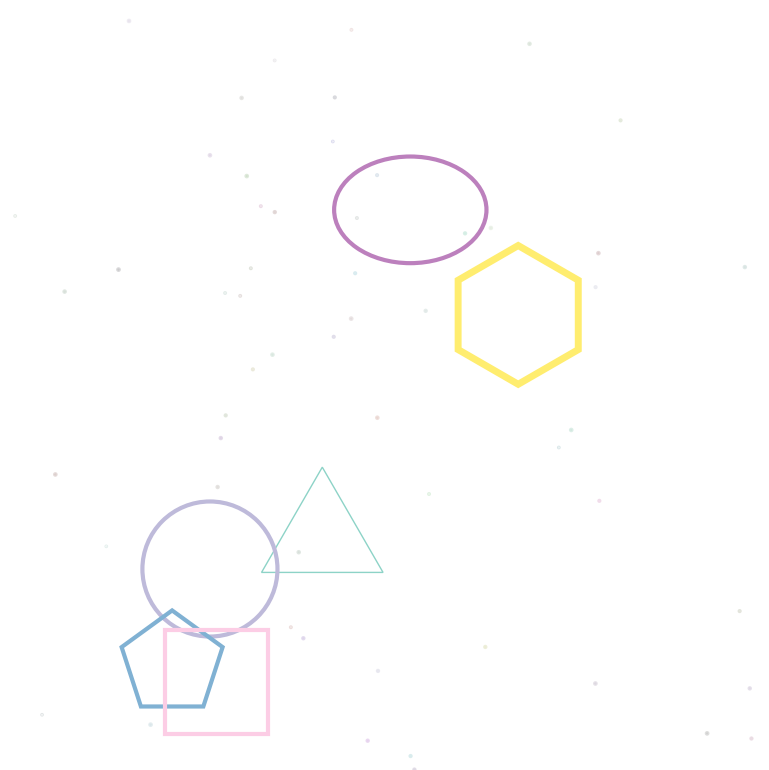[{"shape": "triangle", "thickness": 0.5, "radius": 0.46, "center": [0.419, 0.302]}, {"shape": "circle", "thickness": 1.5, "radius": 0.44, "center": [0.273, 0.261]}, {"shape": "pentagon", "thickness": 1.5, "radius": 0.34, "center": [0.224, 0.138]}, {"shape": "square", "thickness": 1.5, "radius": 0.34, "center": [0.281, 0.114]}, {"shape": "oval", "thickness": 1.5, "radius": 0.49, "center": [0.533, 0.727]}, {"shape": "hexagon", "thickness": 2.5, "radius": 0.45, "center": [0.673, 0.591]}]